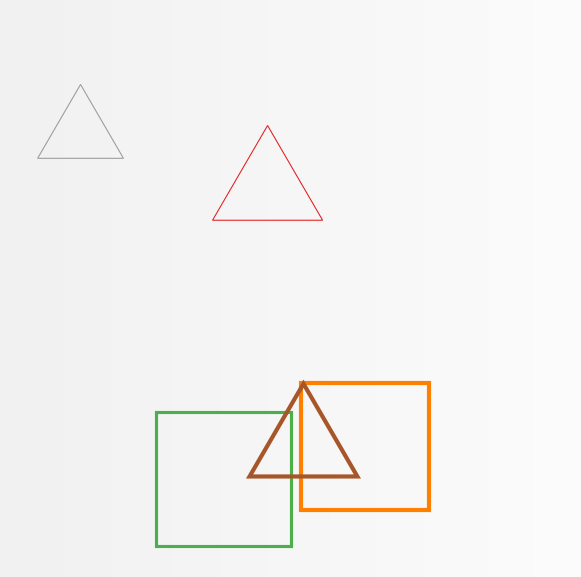[{"shape": "triangle", "thickness": 0.5, "radius": 0.55, "center": [0.46, 0.672]}, {"shape": "square", "thickness": 1.5, "radius": 0.58, "center": [0.384, 0.169]}, {"shape": "square", "thickness": 2, "radius": 0.55, "center": [0.627, 0.226]}, {"shape": "triangle", "thickness": 2, "radius": 0.54, "center": [0.522, 0.228]}, {"shape": "triangle", "thickness": 0.5, "radius": 0.43, "center": [0.139, 0.768]}]